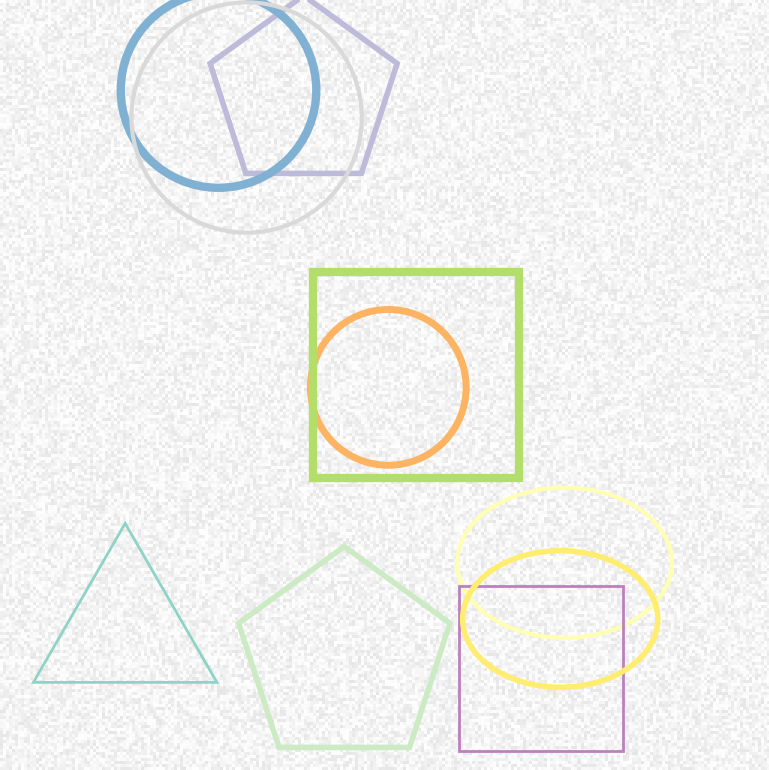[{"shape": "triangle", "thickness": 1, "radius": 0.69, "center": [0.163, 0.183]}, {"shape": "oval", "thickness": 1.5, "radius": 0.7, "center": [0.733, 0.269]}, {"shape": "pentagon", "thickness": 2, "radius": 0.64, "center": [0.394, 0.878]}, {"shape": "circle", "thickness": 3, "radius": 0.63, "center": [0.284, 0.883]}, {"shape": "circle", "thickness": 2.5, "radius": 0.51, "center": [0.504, 0.497]}, {"shape": "square", "thickness": 3, "radius": 0.67, "center": [0.54, 0.513]}, {"shape": "circle", "thickness": 1.5, "radius": 0.75, "center": [0.32, 0.847]}, {"shape": "square", "thickness": 1, "radius": 0.53, "center": [0.702, 0.132]}, {"shape": "pentagon", "thickness": 2, "radius": 0.72, "center": [0.447, 0.146]}, {"shape": "oval", "thickness": 2, "radius": 0.63, "center": [0.728, 0.196]}]